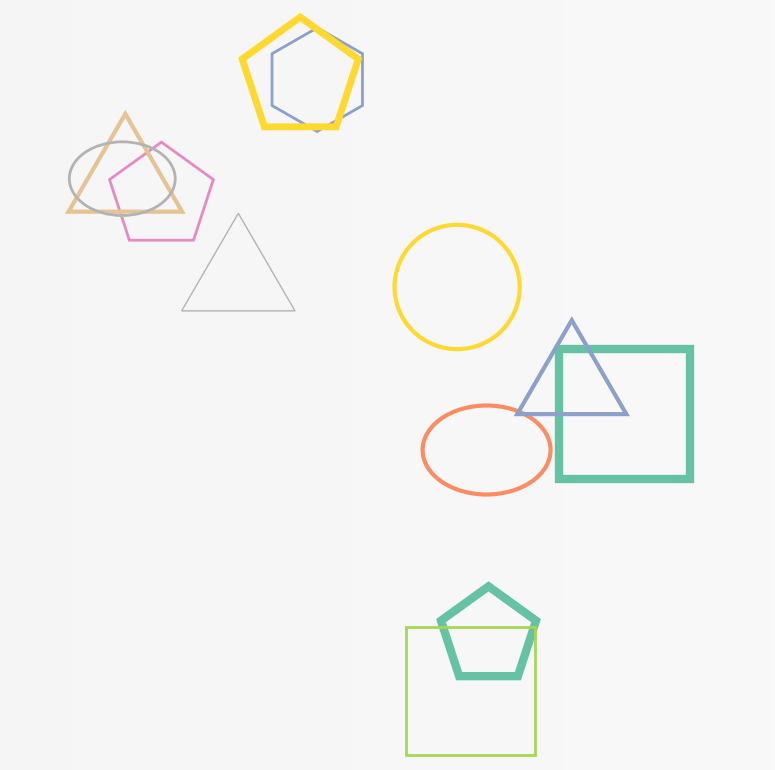[{"shape": "square", "thickness": 3, "radius": 0.42, "center": [0.806, 0.463]}, {"shape": "pentagon", "thickness": 3, "radius": 0.32, "center": [0.63, 0.174]}, {"shape": "oval", "thickness": 1.5, "radius": 0.41, "center": [0.628, 0.416]}, {"shape": "triangle", "thickness": 1.5, "radius": 0.41, "center": [0.738, 0.503]}, {"shape": "hexagon", "thickness": 1, "radius": 0.34, "center": [0.409, 0.897]}, {"shape": "pentagon", "thickness": 1, "radius": 0.35, "center": [0.208, 0.745]}, {"shape": "square", "thickness": 1, "radius": 0.41, "center": [0.607, 0.102]}, {"shape": "pentagon", "thickness": 2.5, "radius": 0.39, "center": [0.387, 0.899]}, {"shape": "circle", "thickness": 1.5, "radius": 0.4, "center": [0.59, 0.627]}, {"shape": "triangle", "thickness": 1.5, "radius": 0.42, "center": [0.162, 0.767]}, {"shape": "triangle", "thickness": 0.5, "radius": 0.42, "center": [0.308, 0.639]}, {"shape": "oval", "thickness": 1, "radius": 0.34, "center": [0.158, 0.768]}]